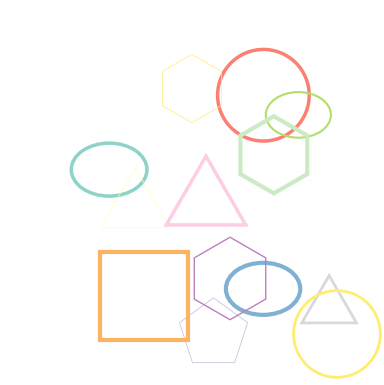[{"shape": "oval", "thickness": 2.5, "radius": 0.49, "center": [0.283, 0.559]}, {"shape": "triangle", "thickness": 0.5, "radius": 0.52, "center": [0.351, 0.461]}, {"shape": "pentagon", "thickness": 0.5, "radius": 0.47, "center": [0.555, 0.133]}, {"shape": "circle", "thickness": 2.5, "radius": 0.59, "center": [0.684, 0.753]}, {"shape": "oval", "thickness": 3, "radius": 0.48, "center": [0.683, 0.25]}, {"shape": "square", "thickness": 3, "radius": 0.57, "center": [0.374, 0.231]}, {"shape": "oval", "thickness": 1.5, "radius": 0.42, "center": [0.775, 0.702]}, {"shape": "triangle", "thickness": 2.5, "radius": 0.6, "center": [0.535, 0.475]}, {"shape": "triangle", "thickness": 2, "radius": 0.41, "center": [0.855, 0.202]}, {"shape": "hexagon", "thickness": 1, "radius": 0.54, "center": [0.597, 0.277]}, {"shape": "hexagon", "thickness": 3, "radius": 0.5, "center": [0.711, 0.598]}, {"shape": "circle", "thickness": 2, "radius": 0.56, "center": [0.875, 0.133]}, {"shape": "hexagon", "thickness": 0.5, "radius": 0.44, "center": [0.498, 0.77]}]